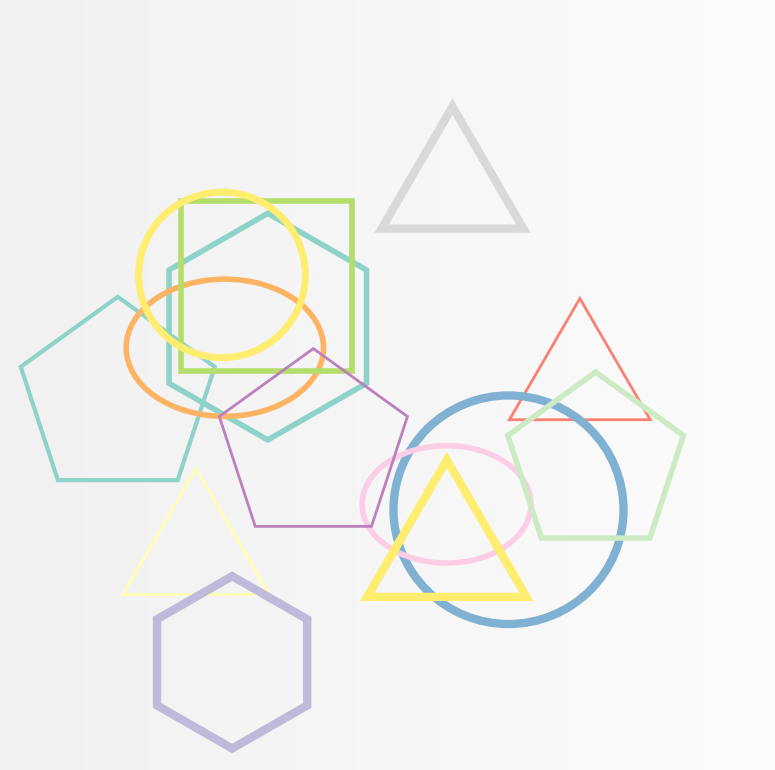[{"shape": "hexagon", "thickness": 2, "radius": 0.74, "center": [0.346, 0.576]}, {"shape": "pentagon", "thickness": 1.5, "radius": 0.66, "center": [0.152, 0.483]}, {"shape": "triangle", "thickness": 1, "radius": 0.54, "center": [0.253, 0.282]}, {"shape": "hexagon", "thickness": 3, "radius": 0.56, "center": [0.3, 0.14]}, {"shape": "triangle", "thickness": 1, "radius": 0.52, "center": [0.748, 0.507]}, {"shape": "circle", "thickness": 3, "radius": 0.74, "center": [0.656, 0.338]}, {"shape": "oval", "thickness": 2, "radius": 0.64, "center": [0.29, 0.548]}, {"shape": "square", "thickness": 2, "radius": 0.55, "center": [0.344, 0.629]}, {"shape": "oval", "thickness": 2, "radius": 0.54, "center": [0.576, 0.345]}, {"shape": "triangle", "thickness": 3, "radius": 0.53, "center": [0.584, 0.756]}, {"shape": "pentagon", "thickness": 1, "radius": 0.64, "center": [0.404, 0.42]}, {"shape": "pentagon", "thickness": 2, "radius": 0.6, "center": [0.769, 0.398]}, {"shape": "triangle", "thickness": 3, "radius": 0.59, "center": [0.577, 0.284]}, {"shape": "circle", "thickness": 2.5, "radius": 0.54, "center": [0.286, 0.643]}]